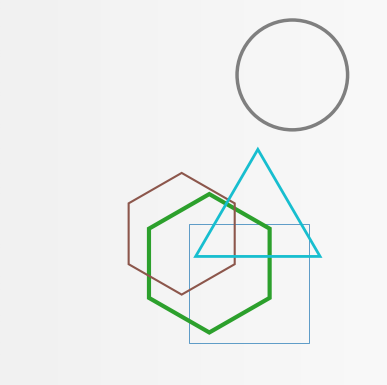[{"shape": "square", "thickness": 0.5, "radius": 0.77, "center": [0.643, 0.263]}, {"shape": "hexagon", "thickness": 3, "radius": 0.9, "center": [0.54, 0.316]}, {"shape": "hexagon", "thickness": 1.5, "radius": 0.79, "center": [0.469, 0.393]}, {"shape": "circle", "thickness": 2.5, "radius": 0.71, "center": [0.754, 0.805]}, {"shape": "triangle", "thickness": 2, "radius": 0.93, "center": [0.665, 0.427]}]